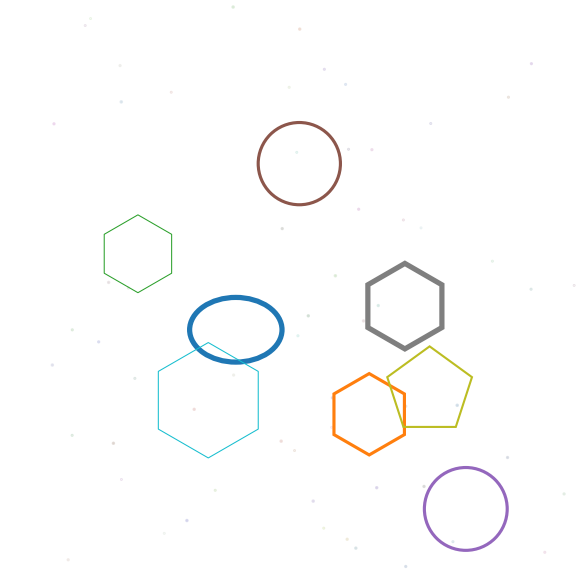[{"shape": "oval", "thickness": 2.5, "radius": 0.4, "center": [0.408, 0.428]}, {"shape": "hexagon", "thickness": 1.5, "radius": 0.35, "center": [0.639, 0.282]}, {"shape": "hexagon", "thickness": 0.5, "radius": 0.34, "center": [0.239, 0.56]}, {"shape": "circle", "thickness": 1.5, "radius": 0.36, "center": [0.807, 0.118]}, {"shape": "circle", "thickness": 1.5, "radius": 0.36, "center": [0.518, 0.716]}, {"shape": "hexagon", "thickness": 2.5, "radius": 0.37, "center": [0.701, 0.469]}, {"shape": "pentagon", "thickness": 1, "radius": 0.39, "center": [0.744, 0.322]}, {"shape": "hexagon", "thickness": 0.5, "radius": 0.5, "center": [0.361, 0.306]}]